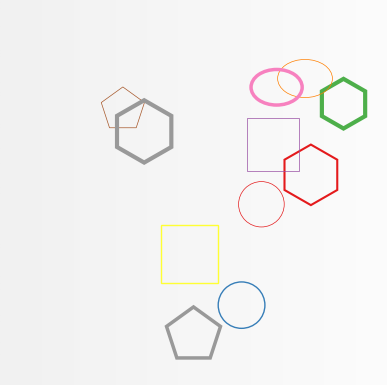[{"shape": "circle", "thickness": 0.5, "radius": 0.29, "center": [0.675, 0.469]}, {"shape": "hexagon", "thickness": 1.5, "radius": 0.39, "center": [0.802, 0.546]}, {"shape": "circle", "thickness": 1, "radius": 0.3, "center": [0.623, 0.207]}, {"shape": "hexagon", "thickness": 3, "radius": 0.32, "center": [0.887, 0.731]}, {"shape": "square", "thickness": 0.5, "radius": 0.34, "center": [0.705, 0.625]}, {"shape": "oval", "thickness": 0.5, "radius": 0.35, "center": [0.787, 0.796]}, {"shape": "square", "thickness": 1, "radius": 0.37, "center": [0.489, 0.341]}, {"shape": "pentagon", "thickness": 0.5, "radius": 0.29, "center": [0.317, 0.716]}, {"shape": "oval", "thickness": 2.5, "radius": 0.33, "center": [0.714, 0.773]}, {"shape": "hexagon", "thickness": 3, "radius": 0.4, "center": [0.372, 0.659]}, {"shape": "pentagon", "thickness": 2.5, "radius": 0.37, "center": [0.499, 0.129]}]